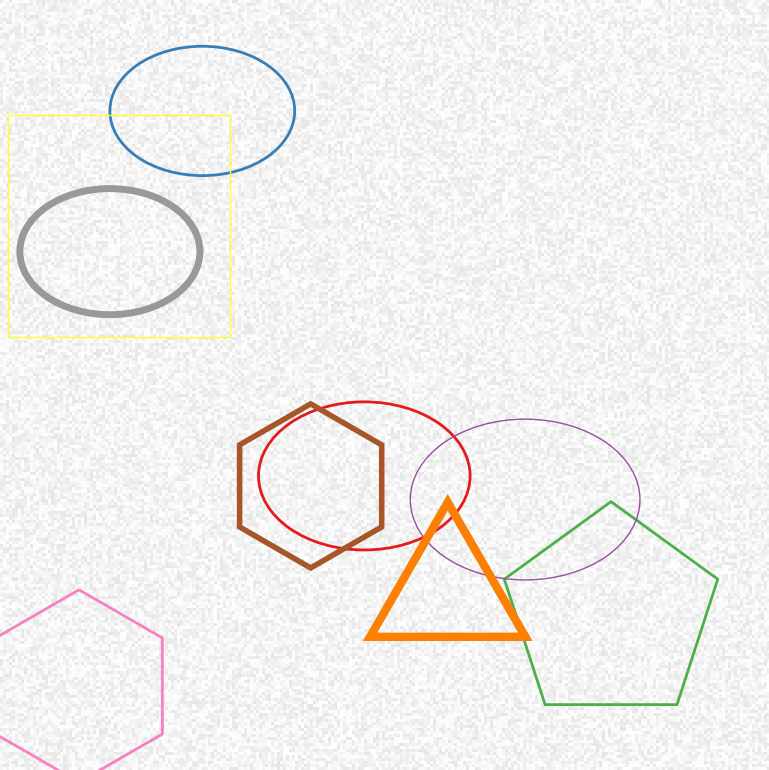[{"shape": "oval", "thickness": 1, "radius": 0.69, "center": [0.473, 0.382]}, {"shape": "oval", "thickness": 1, "radius": 0.6, "center": [0.263, 0.856]}, {"shape": "pentagon", "thickness": 1, "radius": 0.73, "center": [0.794, 0.203]}, {"shape": "oval", "thickness": 0.5, "radius": 0.75, "center": [0.682, 0.351]}, {"shape": "triangle", "thickness": 3, "radius": 0.58, "center": [0.581, 0.231]}, {"shape": "square", "thickness": 0.5, "radius": 0.72, "center": [0.154, 0.706]}, {"shape": "hexagon", "thickness": 2, "radius": 0.53, "center": [0.403, 0.369]}, {"shape": "hexagon", "thickness": 1, "radius": 0.62, "center": [0.103, 0.109]}, {"shape": "oval", "thickness": 2.5, "radius": 0.58, "center": [0.143, 0.673]}]